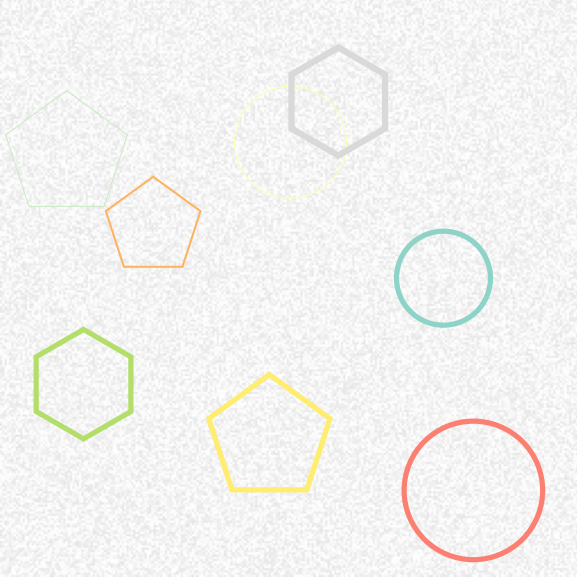[{"shape": "circle", "thickness": 2.5, "radius": 0.41, "center": [0.768, 0.517]}, {"shape": "circle", "thickness": 0.5, "radius": 0.49, "center": [0.503, 0.753]}, {"shape": "circle", "thickness": 2.5, "radius": 0.6, "center": [0.82, 0.15]}, {"shape": "pentagon", "thickness": 1, "radius": 0.43, "center": [0.265, 0.607]}, {"shape": "hexagon", "thickness": 2.5, "radius": 0.47, "center": [0.145, 0.334]}, {"shape": "hexagon", "thickness": 3, "radius": 0.47, "center": [0.586, 0.823]}, {"shape": "pentagon", "thickness": 0.5, "radius": 0.55, "center": [0.115, 0.731]}, {"shape": "pentagon", "thickness": 2.5, "radius": 0.55, "center": [0.466, 0.24]}]